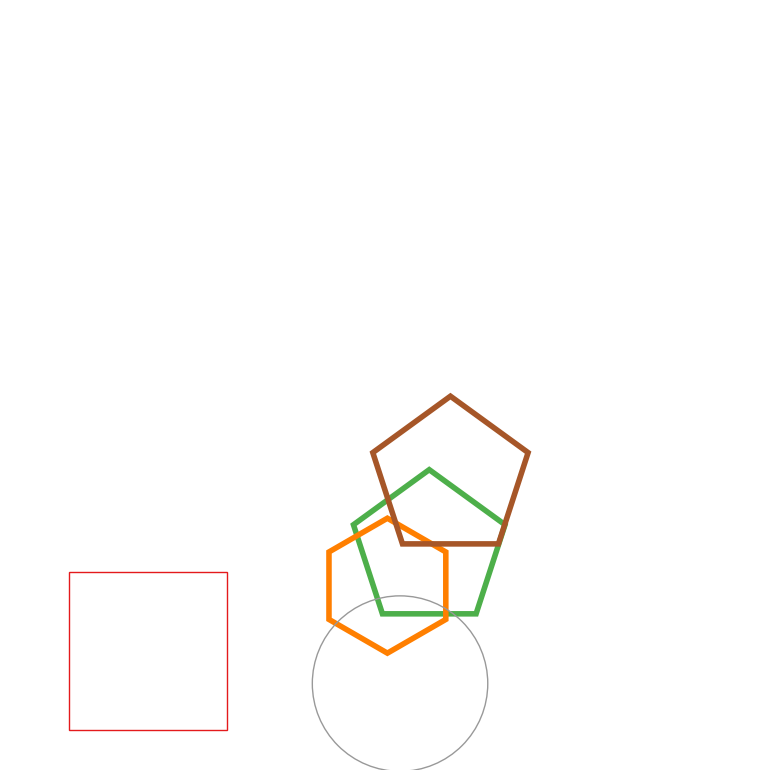[{"shape": "square", "thickness": 0.5, "radius": 0.51, "center": [0.192, 0.154]}, {"shape": "pentagon", "thickness": 2, "radius": 0.52, "center": [0.557, 0.287]}, {"shape": "hexagon", "thickness": 2, "radius": 0.44, "center": [0.503, 0.239]}, {"shape": "pentagon", "thickness": 2, "radius": 0.53, "center": [0.585, 0.379]}, {"shape": "circle", "thickness": 0.5, "radius": 0.57, "center": [0.52, 0.112]}]